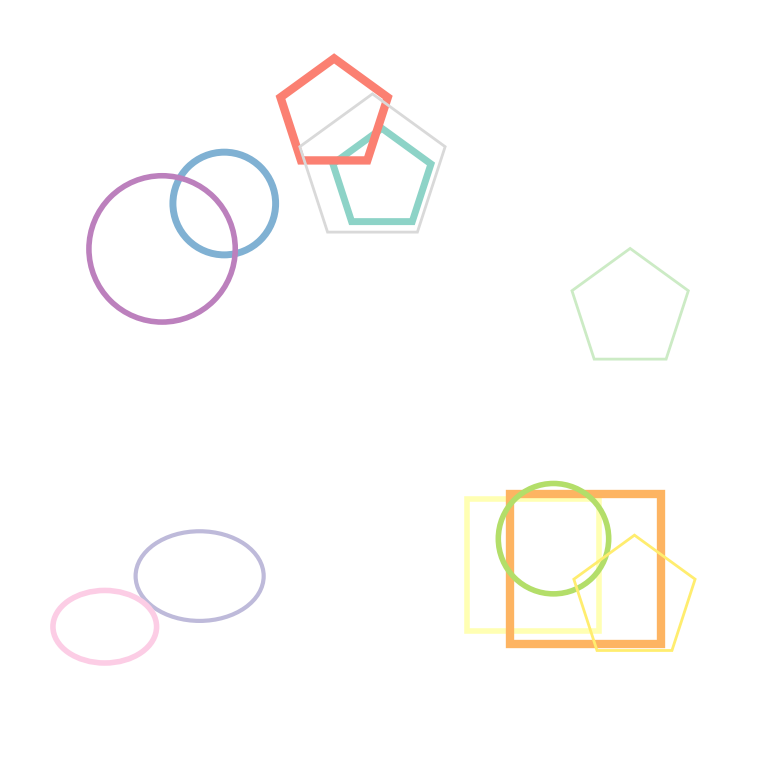[{"shape": "pentagon", "thickness": 2.5, "radius": 0.33, "center": [0.496, 0.766]}, {"shape": "square", "thickness": 2, "radius": 0.43, "center": [0.692, 0.266]}, {"shape": "oval", "thickness": 1.5, "radius": 0.42, "center": [0.259, 0.252]}, {"shape": "pentagon", "thickness": 3, "radius": 0.37, "center": [0.434, 0.851]}, {"shape": "circle", "thickness": 2.5, "radius": 0.33, "center": [0.291, 0.736]}, {"shape": "square", "thickness": 3, "radius": 0.49, "center": [0.76, 0.261]}, {"shape": "circle", "thickness": 2, "radius": 0.36, "center": [0.719, 0.3]}, {"shape": "oval", "thickness": 2, "radius": 0.34, "center": [0.136, 0.186]}, {"shape": "pentagon", "thickness": 1, "radius": 0.5, "center": [0.484, 0.779]}, {"shape": "circle", "thickness": 2, "radius": 0.48, "center": [0.21, 0.677]}, {"shape": "pentagon", "thickness": 1, "radius": 0.4, "center": [0.818, 0.598]}, {"shape": "pentagon", "thickness": 1, "radius": 0.41, "center": [0.824, 0.222]}]